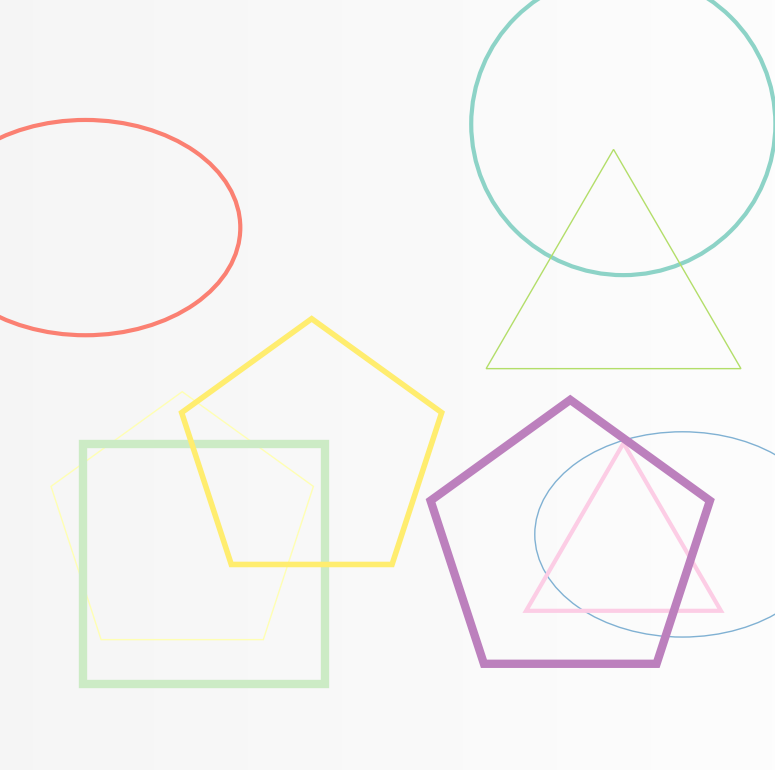[{"shape": "circle", "thickness": 1.5, "radius": 0.98, "center": [0.804, 0.839]}, {"shape": "pentagon", "thickness": 0.5, "radius": 0.89, "center": [0.235, 0.313]}, {"shape": "oval", "thickness": 1.5, "radius": 1.0, "center": [0.11, 0.704]}, {"shape": "oval", "thickness": 0.5, "radius": 0.95, "center": [0.88, 0.306]}, {"shape": "triangle", "thickness": 0.5, "radius": 0.95, "center": [0.792, 0.616]}, {"shape": "triangle", "thickness": 1.5, "radius": 0.73, "center": [0.805, 0.279]}, {"shape": "pentagon", "thickness": 3, "radius": 0.95, "center": [0.736, 0.291]}, {"shape": "square", "thickness": 3, "radius": 0.78, "center": [0.263, 0.267]}, {"shape": "pentagon", "thickness": 2, "radius": 0.88, "center": [0.402, 0.41]}]